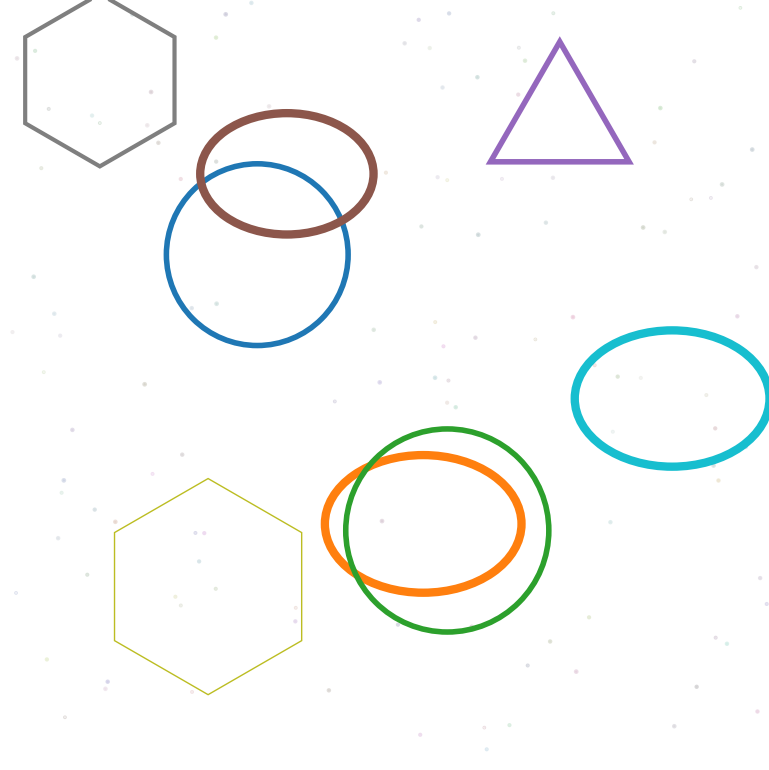[{"shape": "circle", "thickness": 2, "radius": 0.59, "center": [0.334, 0.669]}, {"shape": "oval", "thickness": 3, "radius": 0.64, "center": [0.55, 0.32]}, {"shape": "circle", "thickness": 2, "radius": 0.66, "center": [0.581, 0.311]}, {"shape": "triangle", "thickness": 2, "radius": 0.52, "center": [0.727, 0.842]}, {"shape": "oval", "thickness": 3, "radius": 0.56, "center": [0.373, 0.774]}, {"shape": "hexagon", "thickness": 1.5, "radius": 0.56, "center": [0.13, 0.896]}, {"shape": "hexagon", "thickness": 0.5, "radius": 0.7, "center": [0.27, 0.238]}, {"shape": "oval", "thickness": 3, "radius": 0.63, "center": [0.873, 0.482]}]